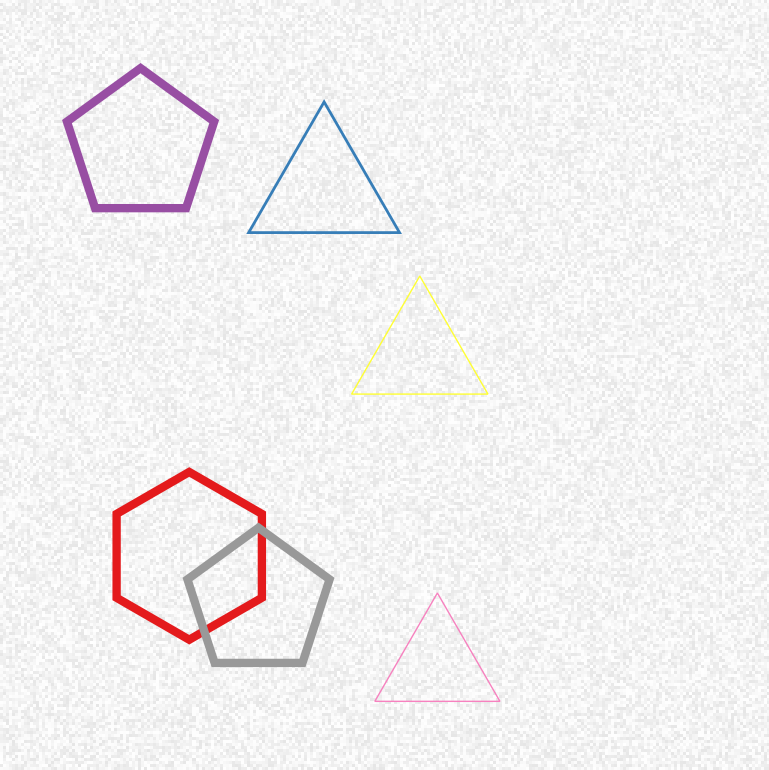[{"shape": "hexagon", "thickness": 3, "radius": 0.54, "center": [0.246, 0.278]}, {"shape": "triangle", "thickness": 1, "radius": 0.57, "center": [0.421, 0.754]}, {"shape": "pentagon", "thickness": 3, "radius": 0.5, "center": [0.183, 0.811]}, {"shape": "triangle", "thickness": 0.5, "radius": 0.51, "center": [0.545, 0.539]}, {"shape": "triangle", "thickness": 0.5, "radius": 0.47, "center": [0.568, 0.136]}, {"shape": "pentagon", "thickness": 3, "radius": 0.49, "center": [0.336, 0.218]}]